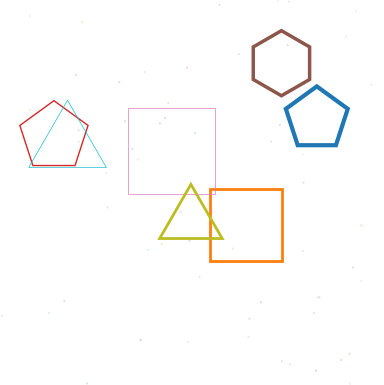[{"shape": "pentagon", "thickness": 3, "radius": 0.42, "center": [0.823, 0.691]}, {"shape": "square", "thickness": 2, "radius": 0.47, "center": [0.639, 0.415]}, {"shape": "pentagon", "thickness": 1, "radius": 0.47, "center": [0.14, 0.645]}, {"shape": "hexagon", "thickness": 2.5, "radius": 0.42, "center": [0.731, 0.836]}, {"shape": "square", "thickness": 0.5, "radius": 0.56, "center": [0.445, 0.608]}, {"shape": "triangle", "thickness": 2, "radius": 0.47, "center": [0.496, 0.427]}, {"shape": "triangle", "thickness": 0.5, "radius": 0.58, "center": [0.175, 0.623]}]